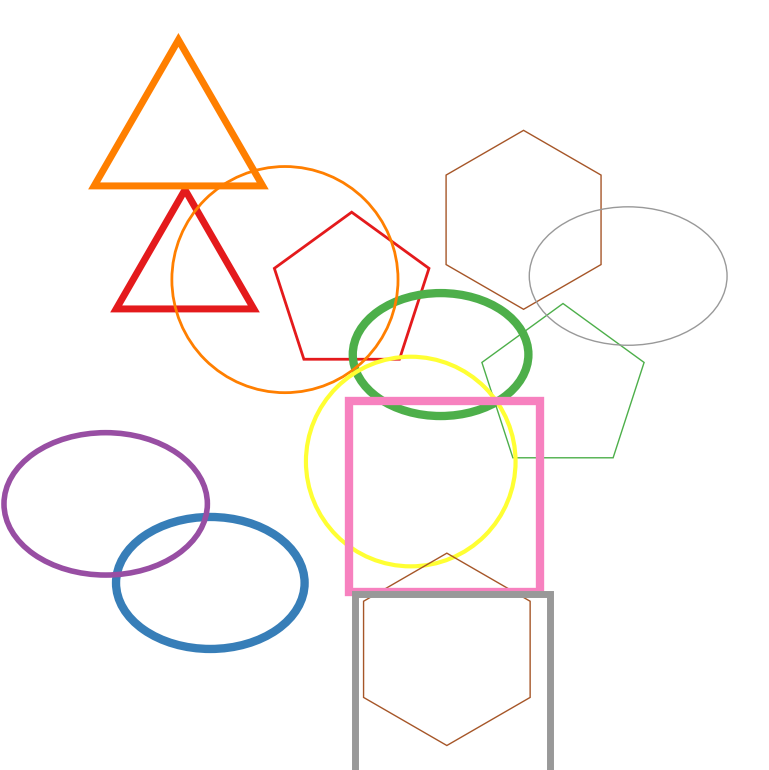[{"shape": "pentagon", "thickness": 1, "radius": 0.53, "center": [0.457, 0.619]}, {"shape": "triangle", "thickness": 2.5, "radius": 0.52, "center": [0.24, 0.65]}, {"shape": "oval", "thickness": 3, "radius": 0.61, "center": [0.273, 0.243]}, {"shape": "oval", "thickness": 3, "radius": 0.57, "center": [0.572, 0.54]}, {"shape": "pentagon", "thickness": 0.5, "radius": 0.55, "center": [0.731, 0.495]}, {"shape": "oval", "thickness": 2, "radius": 0.66, "center": [0.137, 0.346]}, {"shape": "triangle", "thickness": 2.5, "radius": 0.63, "center": [0.232, 0.822]}, {"shape": "circle", "thickness": 1, "radius": 0.73, "center": [0.37, 0.637]}, {"shape": "circle", "thickness": 1.5, "radius": 0.68, "center": [0.533, 0.401]}, {"shape": "hexagon", "thickness": 0.5, "radius": 0.58, "center": [0.68, 0.715]}, {"shape": "hexagon", "thickness": 0.5, "radius": 0.62, "center": [0.58, 0.157]}, {"shape": "square", "thickness": 3, "radius": 0.62, "center": [0.577, 0.355]}, {"shape": "oval", "thickness": 0.5, "radius": 0.64, "center": [0.816, 0.642]}, {"shape": "square", "thickness": 2.5, "radius": 0.63, "center": [0.588, 0.102]}]